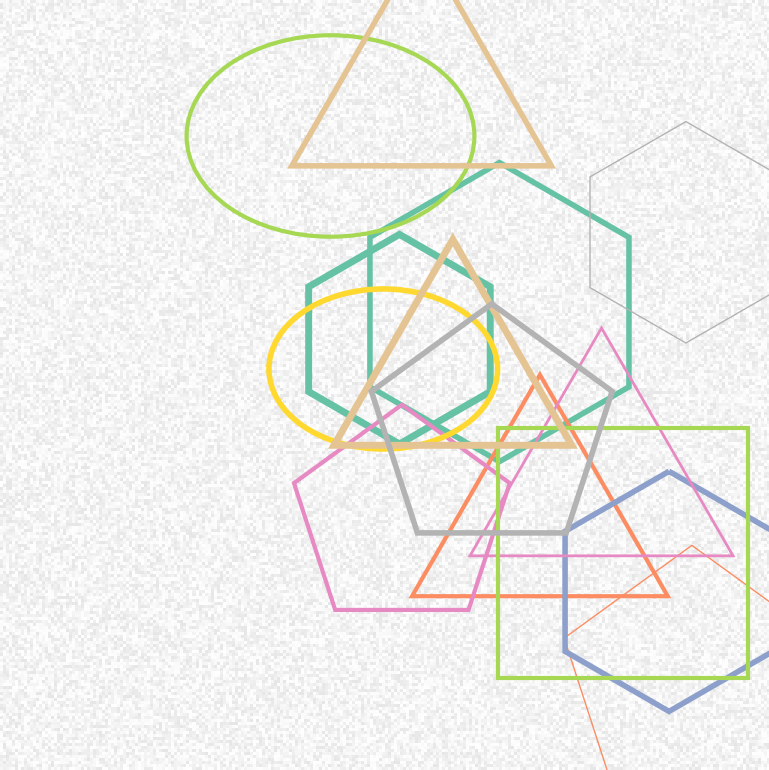[{"shape": "hexagon", "thickness": 2, "radius": 0.97, "center": [0.649, 0.595]}, {"shape": "hexagon", "thickness": 2.5, "radius": 0.68, "center": [0.519, 0.559]}, {"shape": "pentagon", "thickness": 0.5, "radius": 0.87, "center": [0.899, 0.117]}, {"shape": "triangle", "thickness": 1.5, "radius": 0.96, "center": [0.701, 0.322]}, {"shape": "hexagon", "thickness": 2, "radius": 0.78, "center": [0.869, 0.232]}, {"shape": "pentagon", "thickness": 1.5, "radius": 0.74, "center": [0.522, 0.327]}, {"shape": "triangle", "thickness": 1, "radius": 0.99, "center": [0.781, 0.377]}, {"shape": "square", "thickness": 1.5, "radius": 0.81, "center": [0.809, 0.282]}, {"shape": "oval", "thickness": 1.5, "radius": 0.93, "center": [0.429, 0.823]}, {"shape": "oval", "thickness": 2, "radius": 0.74, "center": [0.498, 0.521]}, {"shape": "triangle", "thickness": 2, "radius": 0.97, "center": [0.548, 0.882]}, {"shape": "triangle", "thickness": 2.5, "radius": 0.89, "center": [0.588, 0.511]}, {"shape": "pentagon", "thickness": 2, "radius": 0.82, "center": [0.639, 0.441]}, {"shape": "hexagon", "thickness": 0.5, "radius": 0.72, "center": [0.891, 0.698]}]